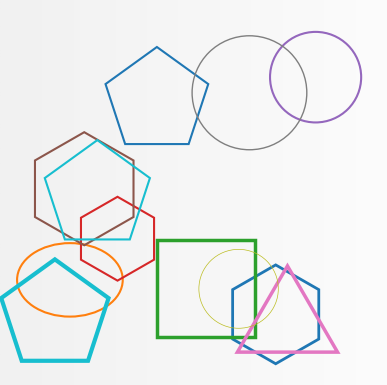[{"shape": "pentagon", "thickness": 1.5, "radius": 0.7, "center": [0.405, 0.739]}, {"shape": "hexagon", "thickness": 2, "radius": 0.64, "center": [0.711, 0.184]}, {"shape": "oval", "thickness": 1.5, "radius": 0.68, "center": [0.18, 0.273]}, {"shape": "square", "thickness": 2.5, "radius": 0.63, "center": [0.532, 0.251]}, {"shape": "hexagon", "thickness": 1.5, "radius": 0.54, "center": [0.303, 0.38]}, {"shape": "circle", "thickness": 1.5, "radius": 0.59, "center": [0.814, 0.8]}, {"shape": "hexagon", "thickness": 1.5, "radius": 0.73, "center": [0.217, 0.51]}, {"shape": "triangle", "thickness": 2.5, "radius": 0.75, "center": [0.742, 0.16]}, {"shape": "circle", "thickness": 1, "radius": 0.74, "center": [0.644, 0.759]}, {"shape": "circle", "thickness": 0.5, "radius": 0.51, "center": [0.616, 0.25]}, {"shape": "pentagon", "thickness": 3, "radius": 0.73, "center": [0.142, 0.181]}, {"shape": "pentagon", "thickness": 1.5, "radius": 0.71, "center": [0.251, 0.493]}]